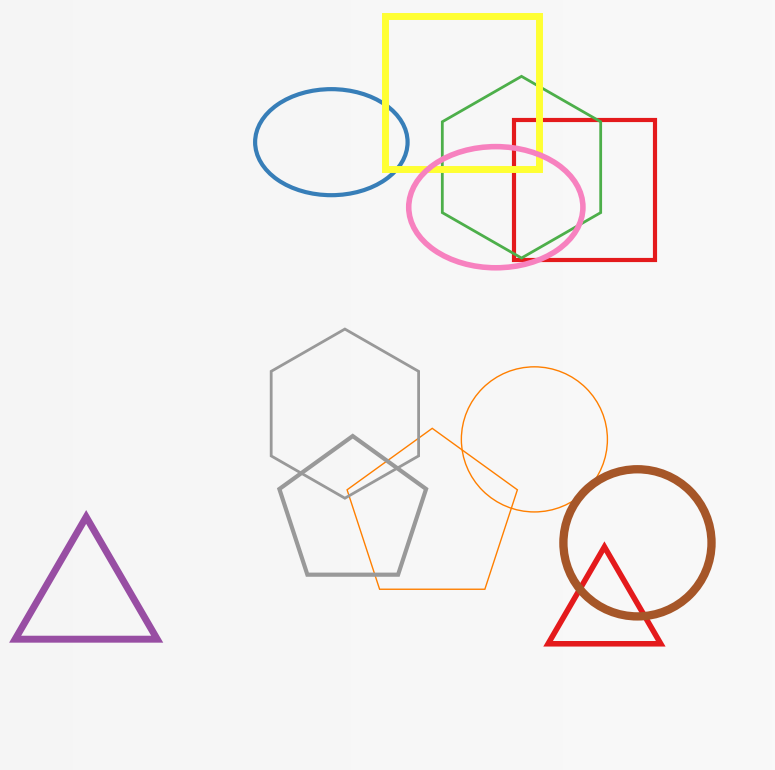[{"shape": "square", "thickness": 1.5, "radius": 0.45, "center": [0.754, 0.753]}, {"shape": "triangle", "thickness": 2, "radius": 0.42, "center": [0.78, 0.206]}, {"shape": "oval", "thickness": 1.5, "radius": 0.49, "center": [0.428, 0.815]}, {"shape": "hexagon", "thickness": 1, "radius": 0.59, "center": [0.673, 0.783]}, {"shape": "triangle", "thickness": 2.5, "radius": 0.53, "center": [0.111, 0.223]}, {"shape": "pentagon", "thickness": 0.5, "radius": 0.58, "center": [0.558, 0.328]}, {"shape": "circle", "thickness": 0.5, "radius": 0.47, "center": [0.69, 0.429]}, {"shape": "square", "thickness": 2.5, "radius": 0.5, "center": [0.596, 0.88]}, {"shape": "circle", "thickness": 3, "radius": 0.48, "center": [0.823, 0.295]}, {"shape": "oval", "thickness": 2, "radius": 0.56, "center": [0.64, 0.731]}, {"shape": "hexagon", "thickness": 1, "radius": 0.55, "center": [0.445, 0.463]}, {"shape": "pentagon", "thickness": 1.5, "radius": 0.5, "center": [0.455, 0.334]}]